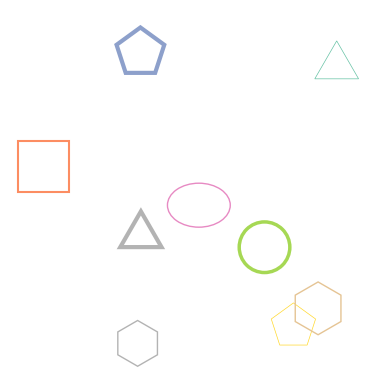[{"shape": "triangle", "thickness": 0.5, "radius": 0.33, "center": [0.875, 0.828]}, {"shape": "square", "thickness": 1.5, "radius": 0.33, "center": [0.114, 0.567]}, {"shape": "pentagon", "thickness": 3, "radius": 0.33, "center": [0.365, 0.863]}, {"shape": "oval", "thickness": 1, "radius": 0.41, "center": [0.517, 0.467]}, {"shape": "circle", "thickness": 2.5, "radius": 0.33, "center": [0.687, 0.358]}, {"shape": "pentagon", "thickness": 0.5, "radius": 0.3, "center": [0.762, 0.153]}, {"shape": "hexagon", "thickness": 1, "radius": 0.34, "center": [0.826, 0.199]}, {"shape": "triangle", "thickness": 3, "radius": 0.31, "center": [0.366, 0.389]}, {"shape": "hexagon", "thickness": 1, "radius": 0.3, "center": [0.357, 0.108]}]